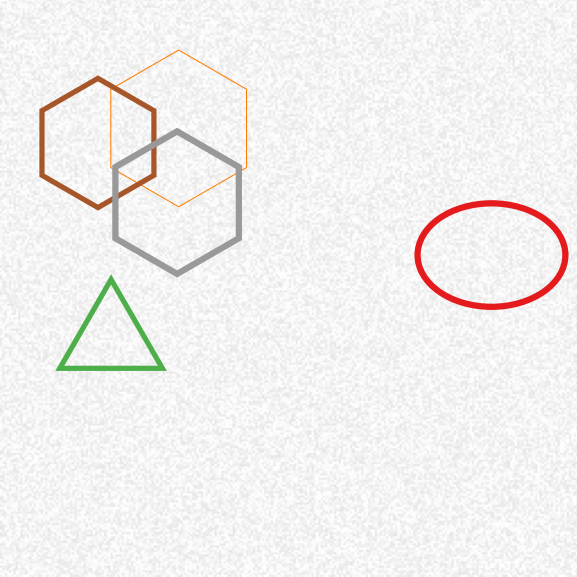[{"shape": "oval", "thickness": 3, "radius": 0.64, "center": [0.851, 0.557]}, {"shape": "triangle", "thickness": 2.5, "radius": 0.51, "center": [0.192, 0.413]}, {"shape": "hexagon", "thickness": 0.5, "radius": 0.68, "center": [0.309, 0.777]}, {"shape": "hexagon", "thickness": 2.5, "radius": 0.56, "center": [0.17, 0.752]}, {"shape": "hexagon", "thickness": 3, "radius": 0.62, "center": [0.307, 0.648]}]